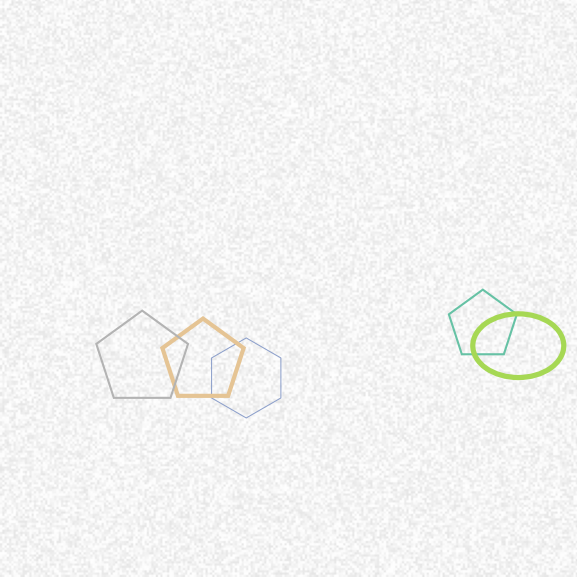[{"shape": "pentagon", "thickness": 1, "radius": 0.31, "center": [0.836, 0.436]}, {"shape": "hexagon", "thickness": 0.5, "radius": 0.35, "center": [0.426, 0.345]}, {"shape": "oval", "thickness": 2.5, "radius": 0.39, "center": [0.897, 0.401]}, {"shape": "pentagon", "thickness": 2, "radius": 0.37, "center": [0.352, 0.374]}, {"shape": "pentagon", "thickness": 1, "radius": 0.42, "center": [0.246, 0.378]}]